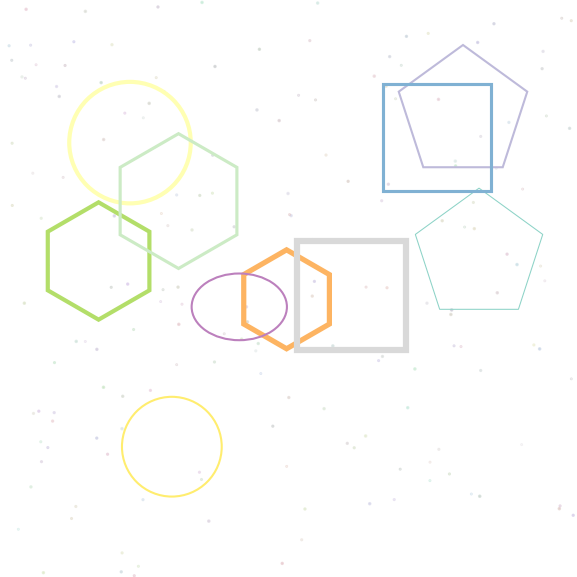[{"shape": "pentagon", "thickness": 0.5, "radius": 0.58, "center": [0.83, 0.557]}, {"shape": "circle", "thickness": 2, "radius": 0.53, "center": [0.225, 0.752]}, {"shape": "pentagon", "thickness": 1, "radius": 0.59, "center": [0.802, 0.804]}, {"shape": "square", "thickness": 1.5, "radius": 0.47, "center": [0.757, 0.761]}, {"shape": "hexagon", "thickness": 2.5, "radius": 0.43, "center": [0.496, 0.481]}, {"shape": "hexagon", "thickness": 2, "radius": 0.51, "center": [0.171, 0.547]}, {"shape": "square", "thickness": 3, "radius": 0.47, "center": [0.609, 0.487]}, {"shape": "oval", "thickness": 1, "radius": 0.41, "center": [0.414, 0.468]}, {"shape": "hexagon", "thickness": 1.5, "radius": 0.58, "center": [0.309, 0.651]}, {"shape": "circle", "thickness": 1, "radius": 0.43, "center": [0.298, 0.226]}]